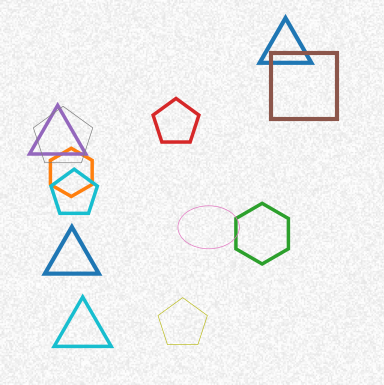[{"shape": "triangle", "thickness": 3, "radius": 0.4, "center": [0.187, 0.33]}, {"shape": "triangle", "thickness": 3, "radius": 0.39, "center": [0.742, 0.876]}, {"shape": "hexagon", "thickness": 2.5, "radius": 0.31, "center": [0.185, 0.552]}, {"shape": "hexagon", "thickness": 2.5, "radius": 0.39, "center": [0.681, 0.393]}, {"shape": "pentagon", "thickness": 2.5, "radius": 0.31, "center": [0.457, 0.682]}, {"shape": "triangle", "thickness": 2.5, "radius": 0.42, "center": [0.15, 0.642]}, {"shape": "square", "thickness": 3, "radius": 0.43, "center": [0.79, 0.776]}, {"shape": "oval", "thickness": 0.5, "radius": 0.4, "center": [0.542, 0.41]}, {"shape": "pentagon", "thickness": 0.5, "radius": 0.41, "center": [0.164, 0.643]}, {"shape": "pentagon", "thickness": 0.5, "radius": 0.34, "center": [0.474, 0.16]}, {"shape": "triangle", "thickness": 2.5, "radius": 0.43, "center": [0.215, 0.143]}, {"shape": "pentagon", "thickness": 2.5, "radius": 0.32, "center": [0.193, 0.497]}]